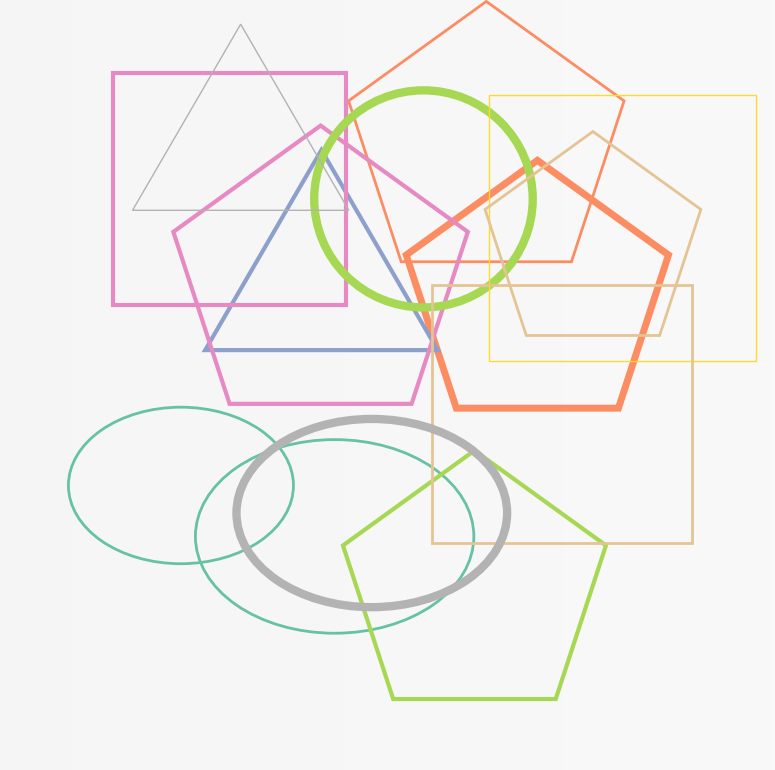[{"shape": "oval", "thickness": 1, "radius": 0.73, "center": [0.233, 0.37]}, {"shape": "oval", "thickness": 1, "radius": 0.9, "center": [0.432, 0.303]}, {"shape": "pentagon", "thickness": 2.5, "radius": 0.89, "center": [0.693, 0.614]}, {"shape": "pentagon", "thickness": 1, "radius": 0.93, "center": [0.628, 0.811]}, {"shape": "triangle", "thickness": 1.5, "radius": 0.87, "center": [0.415, 0.632]}, {"shape": "pentagon", "thickness": 1.5, "radius": 1.0, "center": [0.414, 0.637]}, {"shape": "square", "thickness": 1.5, "radius": 0.75, "center": [0.296, 0.754]}, {"shape": "circle", "thickness": 3, "radius": 0.7, "center": [0.546, 0.742]}, {"shape": "pentagon", "thickness": 1.5, "radius": 0.89, "center": [0.612, 0.237]}, {"shape": "square", "thickness": 0.5, "radius": 0.86, "center": [0.803, 0.704]}, {"shape": "square", "thickness": 1, "radius": 0.84, "center": [0.725, 0.463]}, {"shape": "pentagon", "thickness": 1, "radius": 0.73, "center": [0.765, 0.683]}, {"shape": "triangle", "thickness": 0.5, "radius": 0.81, "center": [0.311, 0.807]}, {"shape": "oval", "thickness": 3, "radius": 0.87, "center": [0.48, 0.334]}]